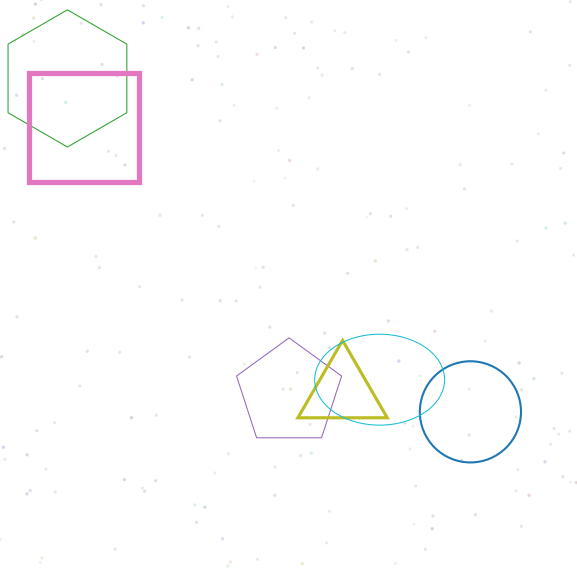[{"shape": "circle", "thickness": 1, "radius": 0.44, "center": [0.815, 0.286]}, {"shape": "hexagon", "thickness": 0.5, "radius": 0.59, "center": [0.117, 0.863]}, {"shape": "pentagon", "thickness": 0.5, "radius": 0.48, "center": [0.501, 0.318]}, {"shape": "square", "thickness": 2.5, "radius": 0.47, "center": [0.146, 0.778]}, {"shape": "triangle", "thickness": 1.5, "radius": 0.45, "center": [0.593, 0.32]}, {"shape": "oval", "thickness": 0.5, "radius": 0.56, "center": [0.657, 0.342]}]